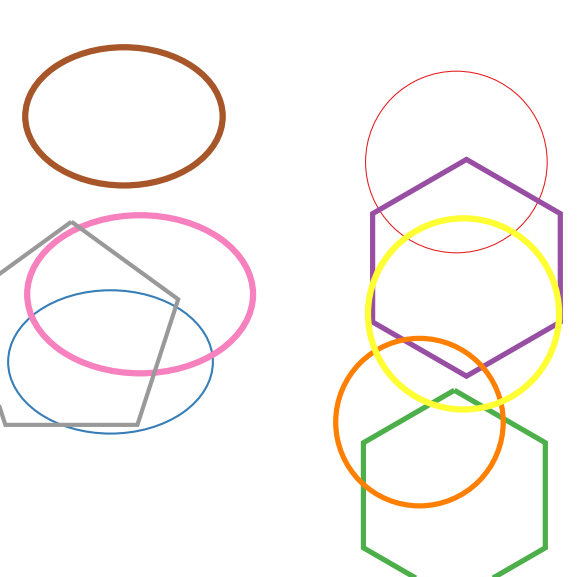[{"shape": "circle", "thickness": 0.5, "radius": 0.79, "center": [0.79, 0.719]}, {"shape": "oval", "thickness": 1, "radius": 0.89, "center": [0.191, 0.372]}, {"shape": "hexagon", "thickness": 2.5, "radius": 0.91, "center": [0.787, 0.142]}, {"shape": "hexagon", "thickness": 2.5, "radius": 0.94, "center": [0.808, 0.535]}, {"shape": "circle", "thickness": 2.5, "radius": 0.73, "center": [0.726, 0.268]}, {"shape": "circle", "thickness": 3, "radius": 0.83, "center": [0.803, 0.456]}, {"shape": "oval", "thickness": 3, "radius": 0.85, "center": [0.215, 0.798]}, {"shape": "oval", "thickness": 3, "radius": 0.98, "center": [0.243, 0.49]}, {"shape": "pentagon", "thickness": 2, "radius": 0.97, "center": [0.124, 0.421]}]